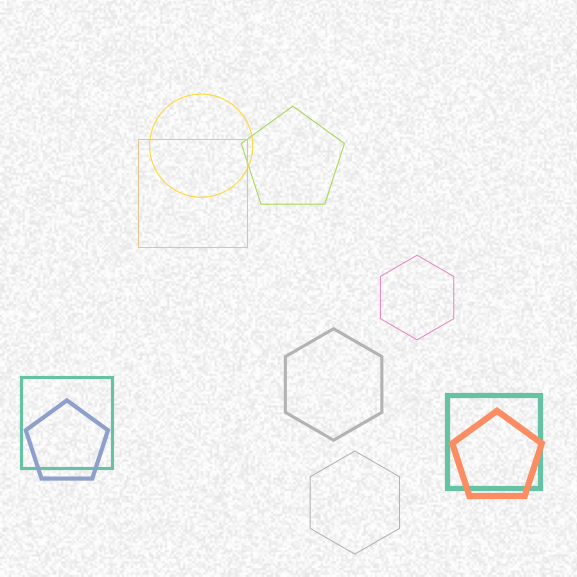[{"shape": "square", "thickness": 2.5, "radius": 0.4, "center": [0.854, 0.235]}, {"shape": "square", "thickness": 1.5, "radius": 0.39, "center": [0.115, 0.268]}, {"shape": "pentagon", "thickness": 3, "radius": 0.41, "center": [0.861, 0.206]}, {"shape": "pentagon", "thickness": 2, "radius": 0.37, "center": [0.116, 0.231]}, {"shape": "hexagon", "thickness": 0.5, "radius": 0.37, "center": [0.722, 0.484]}, {"shape": "pentagon", "thickness": 0.5, "radius": 0.47, "center": [0.507, 0.722]}, {"shape": "circle", "thickness": 0.5, "radius": 0.45, "center": [0.348, 0.747]}, {"shape": "square", "thickness": 0.5, "radius": 0.47, "center": [0.334, 0.665]}, {"shape": "hexagon", "thickness": 1.5, "radius": 0.48, "center": [0.578, 0.333]}, {"shape": "hexagon", "thickness": 0.5, "radius": 0.45, "center": [0.614, 0.129]}]